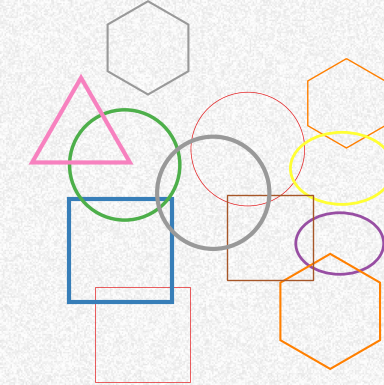[{"shape": "circle", "thickness": 0.5, "radius": 0.74, "center": [0.644, 0.613]}, {"shape": "square", "thickness": 0.5, "radius": 0.62, "center": [0.369, 0.132]}, {"shape": "square", "thickness": 3, "radius": 0.67, "center": [0.313, 0.349]}, {"shape": "circle", "thickness": 2.5, "radius": 0.72, "center": [0.324, 0.572]}, {"shape": "oval", "thickness": 2, "radius": 0.57, "center": [0.882, 0.367]}, {"shape": "hexagon", "thickness": 1, "radius": 0.58, "center": [0.9, 0.732]}, {"shape": "hexagon", "thickness": 1.5, "radius": 0.75, "center": [0.858, 0.191]}, {"shape": "oval", "thickness": 2, "radius": 0.67, "center": [0.888, 0.563]}, {"shape": "square", "thickness": 1, "radius": 0.56, "center": [0.702, 0.383]}, {"shape": "triangle", "thickness": 3, "radius": 0.73, "center": [0.21, 0.651]}, {"shape": "hexagon", "thickness": 1.5, "radius": 0.61, "center": [0.384, 0.876]}, {"shape": "circle", "thickness": 3, "radius": 0.73, "center": [0.554, 0.499]}]